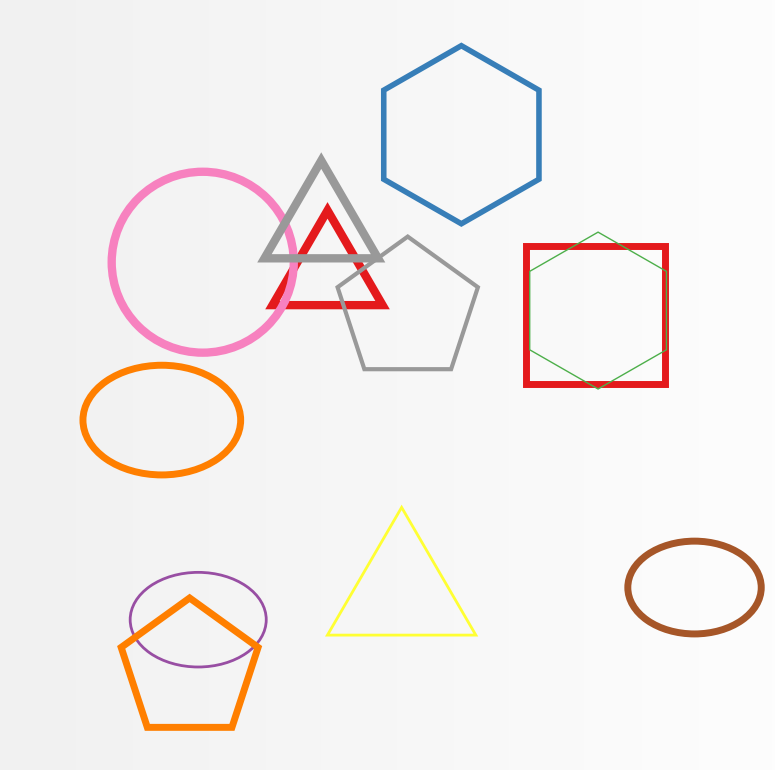[{"shape": "square", "thickness": 2.5, "radius": 0.45, "center": [0.768, 0.591]}, {"shape": "triangle", "thickness": 3, "radius": 0.41, "center": [0.423, 0.645]}, {"shape": "hexagon", "thickness": 2, "radius": 0.58, "center": [0.595, 0.825]}, {"shape": "hexagon", "thickness": 0.5, "radius": 0.51, "center": [0.772, 0.597]}, {"shape": "oval", "thickness": 1, "radius": 0.44, "center": [0.256, 0.195]}, {"shape": "oval", "thickness": 2.5, "radius": 0.51, "center": [0.209, 0.454]}, {"shape": "pentagon", "thickness": 2.5, "radius": 0.46, "center": [0.245, 0.131]}, {"shape": "triangle", "thickness": 1, "radius": 0.55, "center": [0.518, 0.23]}, {"shape": "oval", "thickness": 2.5, "radius": 0.43, "center": [0.896, 0.237]}, {"shape": "circle", "thickness": 3, "radius": 0.59, "center": [0.262, 0.659]}, {"shape": "triangle", "thickness": 3, "radius": 0.42, "center": [0.415, 0.707]}, {"shape": "pentagon", "thickness": 1.5, "radius": 0.48, "center": [0.526, 0.598]}]